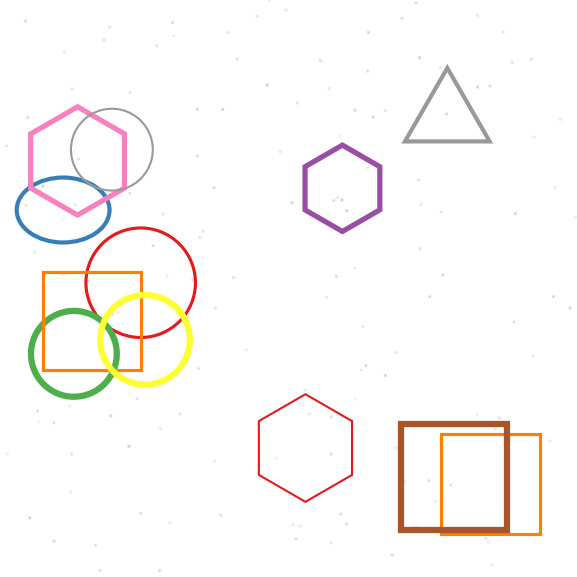[{"shape": "circle", "thickness": 1.5, "radius": 0.47, "center": [0.244, 0.51]}, {"shape": "hexagon", "thickness": 1, "radius": 0.47, "center": [0.529, 0.223]}, {"shape": "oval", "thickness": 2, "radius": 0.4, "center": [0.109, 0.635]}, {"shape": "circle", "thickness": 3, "radius": 0.37, "center": [0.128, 0.386]}, {"shape": "hexagon", "thickness": 2.5, "radius": 0.37, "center": [0.593, 0.673]}, {"shape": "square", "thickness": 1.5, "radius": 0.43, "center": [0.849, 0.161]}, {"shape": "square", "thickness": 1.5, "radius": 0.42, "center": [0.16, 0.444]}, {"shape": "circle", "thickness": 3, "radius": 0.39, "center": [0.251, 0.411]}, {"shape": "square", "thickness": 3, "radius": 0.46, "center": [0.786, 0.173]}, {"shape": "hexagon", "thickness": 2.5, "radius": 0.47, "center": [0.134, 0.72]}, {"shape": "circle", "thickness": 1, "radius": 0.35, "center": [0.194, 0.74]}, {"shape": "triangle", "thickness": 2, "radius": 0.42, "center": [0.775, 0.797]}]